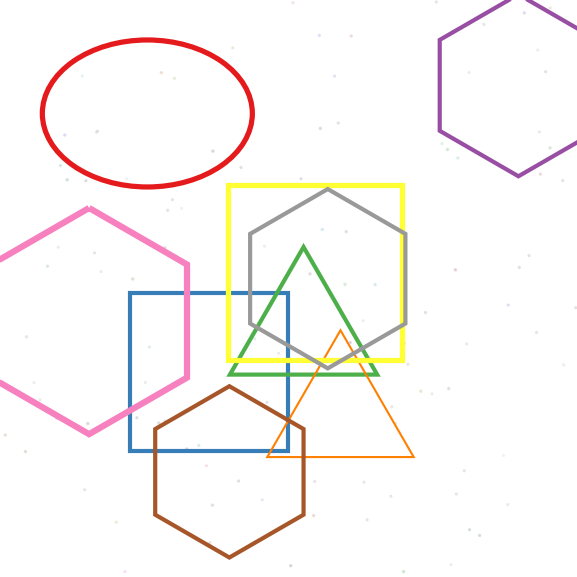[{"shape": "oval", "thickness": 2.5, "radius": 0.91, "center": [0.255, 0.803]}, {"shape": "square", "thickness": 2, "radius": 0.68, "center": [0.362, 0.354]}, {"shape": "triangle", "thickness": 2, "radius": 0.74, "center": [0.526, 0.424]}, {"shape": "hexagon", "thickness": 2, "radius": 0.79, "center": [0.898, 0.851]}, {"shape": "triangle", "thickness": 1, "radius": 0.73, "center": [0.59, 0.281]}, {"shape": "square", "thickness": 2.5, "radius": 0.76, "center": [0.545, 0.527]}, {"shape": "hexagon", "thickness": 2, "radius": 0.74, "center": [0.397, 0.182]}, {"shape": "hexagon", "thickness": 3, "radius": 0.98, "center": [0.154, 0.443]}, {"shape": "hexagon", "thickness": 2, "radius": 0.78, "center": [0.568, 0.517]}]